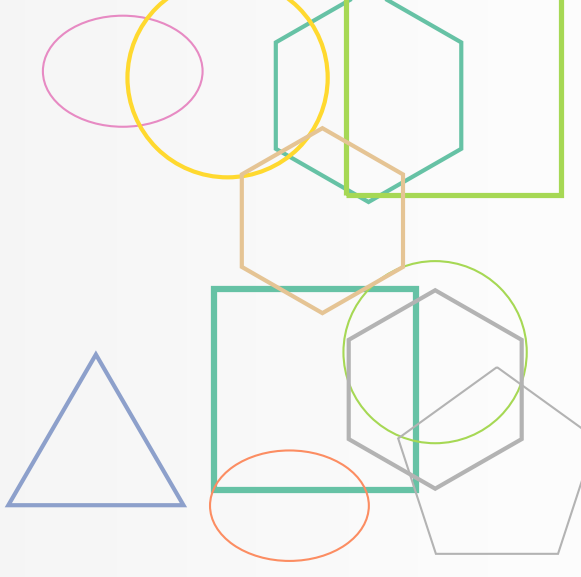[{"shape": "square", "thickness": 3, "radius": 0.87, "center": [0.542, 0.325]}, {"shape": "hexagon", "thickness": 2, "radius": 0.92, "center": [0.634, 0.834]}, {"shape": "oval", "thickness": 1, "radius": 0.68, "center": [0.498, 0.123]}, {"shape": "triangle", "thickness": 2, "radius": 0.87, "center": [0.165, 0.211]}, {"shape": "oval", "thickness": 1, "radius": 0.69, "center": [0.211, 0.876]}, {"shape": "square", "thickness": 2.5, "radius": 0.93, "center": [0.78, 0.846]}, {"shape": "circle", "thickness": 1, "radius": 0.79, "center": [0.749, 0.389]}, {"shape": "circle", "thickness": 2, "radius": 0.86, "center": [0.392, 0.864]}, {"shape": "hexagon", "thickness": 2, "radius": 0.8, "center": [0.555, 0.617]}, {"shape": "pentagon", "thickness": 1, "radius": 0.89, "center": [0.855, 0.185]}, {"shape": "hexagon", "thickness": 2, "radius": 0.86, "center": [0.749, 0.325]}]